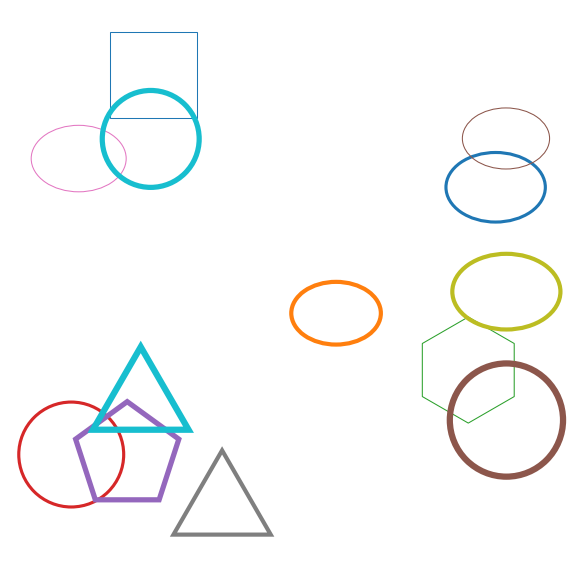[{"shape": "square", "thickness": 0.5, "radius": 0.38, "center": [0.266, 0.869]}, {"shape": "oval", "thickness": 1.5, "radius": 0.43, "center": [0.858, 0.675]}, {"shape": "oval", "thickness": 2, "radius": 0.39, "center": [0.582, 0.457]}, {"shape": "hexagon", "thickness": 0.5, "radius": 0.46, "center": [0.811, 0.358]}, {"shape": "circle", "thickness": 1.5, "radius": 0.45, "center": [0.123, 0.212]}, {"shape": "pentagon", "thickness": 2.5, "radius": 0.47, "center": [0.22, 0.21]}, {"shape": "circle", "thickness": 3, "radius": 0.49, "center": [0.877, 0.272]}, {"shape": "oval", "thickness": 0.5, "radius": 0.38, "center": [0.876, 0.759]}, {"shape": "oval", "thickness": 0.5, "radius": 0.41, "center": [0.136, 0.725]}, {"shape": "triangle", "thickness": 2, "radius": 0.49, "center": [0.385, 0.122]}, {"shape": "oval", "thickness": 2, "radius": 0.47, "center": [0.877, 0.494]}, {"shape": "triangle", "thickness": 3, "radius": 0.48, "center": [0.244, 0.303]}, {"shape": "circle", "thickness": 2.5, "radius": 0.42, "center": [0.261, 0.759]}]